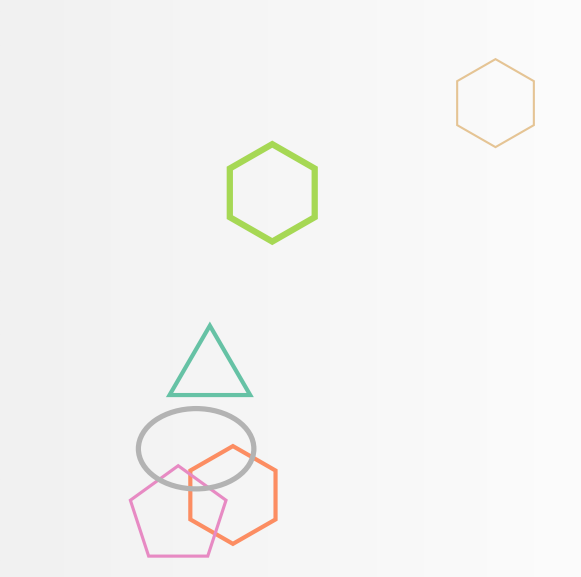[{"shape": "triangle", "thickness": 2, "radius": 0.4, "center": [0.361, 0.355]}, {"shape": "hexagon", "thickness": 2, "radius": 0.42, "center": [0.401, 0.142]}, {"shape": "pentagon", "thickness": 1.5, "radius": 0.43, "center": [0.307, 0.106]}, {"shape": "hexagon", "thickness": 3, "radius": 0.42, "center": [0.468, 0.665]}, {"shape": "hexagon", "thickness": 1, "radius": 0.38, "center": [0.852, 0.821]}, {"shape": "oval", "thickness": 2.5, "radius": 0.5, "center": [0.337, 0.222]}]